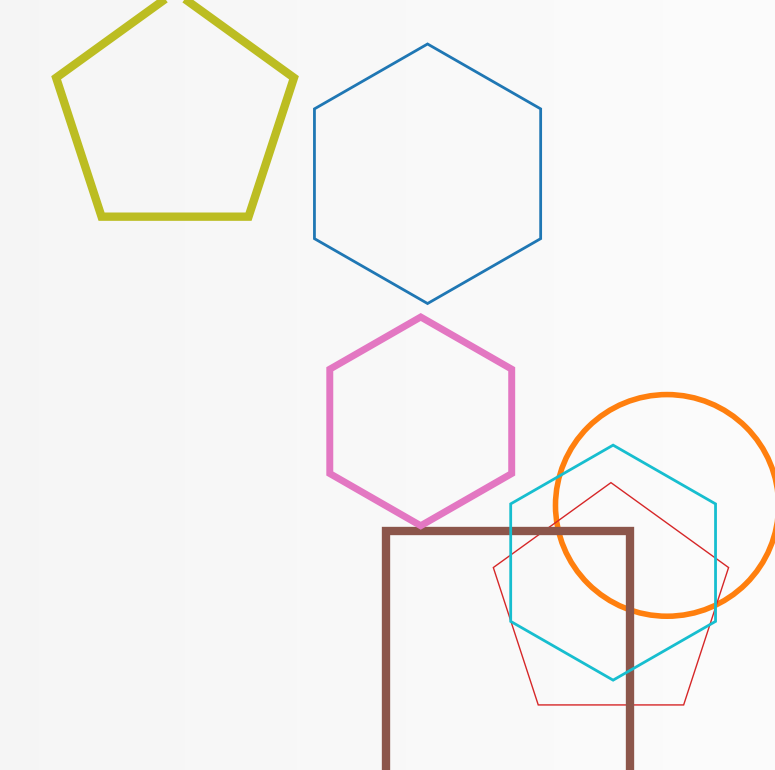[{"shape": "hexagon", "thickness": 1, "radius": 0.84, "center": [0.552, 0.774]}, {"shape": "circle", "thickness": 2, "radius": 0.72, "center": [0.861, 0.344]}, {"shape": "pentagon", "thickness": 0.5, "radius": 0.8, "center": [0.788, 0.214]}, {"shape": "square", "thickness": 3, "radius": 0.79, "center": [0.655, 0.152]}, {"shape": "hexagon", "thickness": 2.5, "radius": 0.68, "center": [0.543, 0.453]}, {"shape": "pentagon", "thickness": 3, "radius": 0.81, "center": [0.226, 0.849]}, {"shape": "hexagon", "thickness": 1, "radius": 0.76, "center": [0.791, 0.269]}]